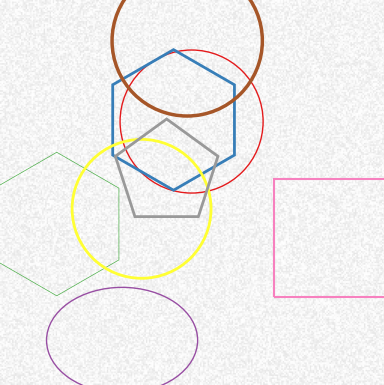[{"shape": "circle", "thickness": 1, "radius": 0.93, "center": [0.498, 0.684]}, {"shape": "hexagon", "thickness": 2, "radius": 0.91, "center": [0.451, 0.688]}, {"shape": "hexagon", "thickness": 0.5, "radius": 0.93, "center": [0.147, 0.418]}, {"shape": "oval", "thickness": 1, "radius": 0.98, "center": [0.317, 0.116]}, {"shape": "circle", "thickness": 2, "radius": 0.9, "center": [0.368, 0.458]}, {"shape": "circle", "thickness": 2.5, "radius": 0.98, "center": [0.486, 0.894]}, {"shape": "square", "thickness": 1.5, "radius": 0.77, "center": [0.864, 0.381]}, {"shape": "pentagon", "thickness": 2, "radius": 0.7, "center": [0.433, 0.551]}]